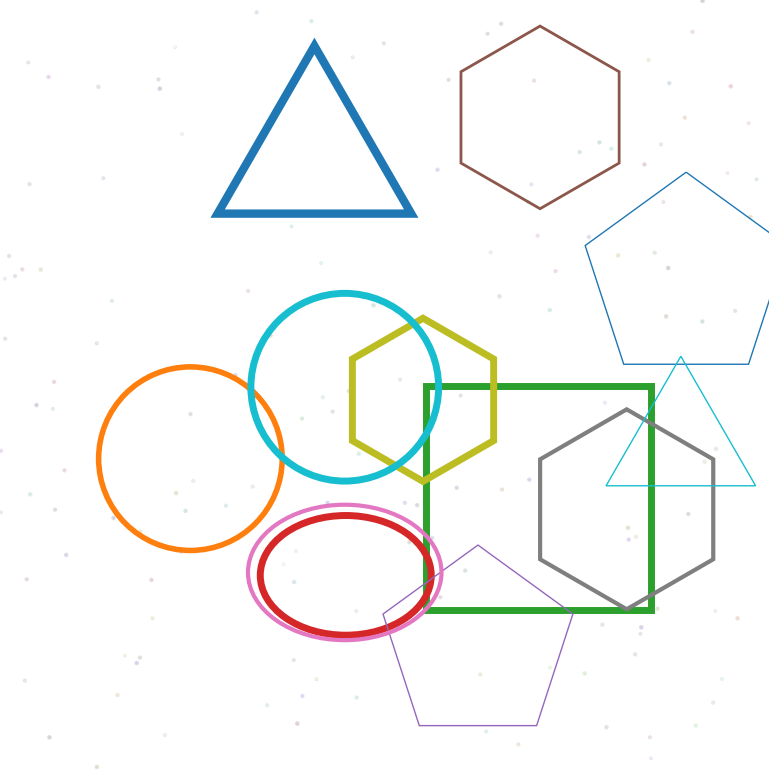[{"shape": "triangle", "thickness": 3, "radius": 0.73, "center": [0.408, 0.795]}, {"shape": "pentagon", "thickness": 0.5, "radius": 0.69, "center": [0.891, 0.638]}, {"shape": "circle", "thickness": 2, "radius": 0.6, "center": [0.247, 0.404]}, {"shape": "square", "thickness": 2.5, "radius": 0.73, "center": [0.7, 0.353]}, {"shape": "oval", "thickness": 2.5, "radius": 0.56, "center": [0.449, 0.253]}, {"shape": "pentagon", "thickness": 0.5, "radius": 0.65, "center": [0.621, 0.162]}, {"shape": "hexagon", "thickness": 1, "radius": 0.59, "center": [0.701, 0.848]}, {"shape": "oval", "thickness": 1.5, "radius": 0.63, "center": [0.448, 0.257]}, {"shape": "hexagon", "thickness": 1.5, "radius": 0.65, "center": [0.814, 0.339]}, {"shape": "hexagon", "thickness": 2.5, "radius": 0.53, "center": [0.549, 0.481]}, {"shape": "triangle", "thickness": 0.5, "radius": 0.56, "center": [0.884, 0.425]}, {"shape": "circle", "thickness": 2.5, "radius": 0.61, "center": [0.448, 0.497]}]